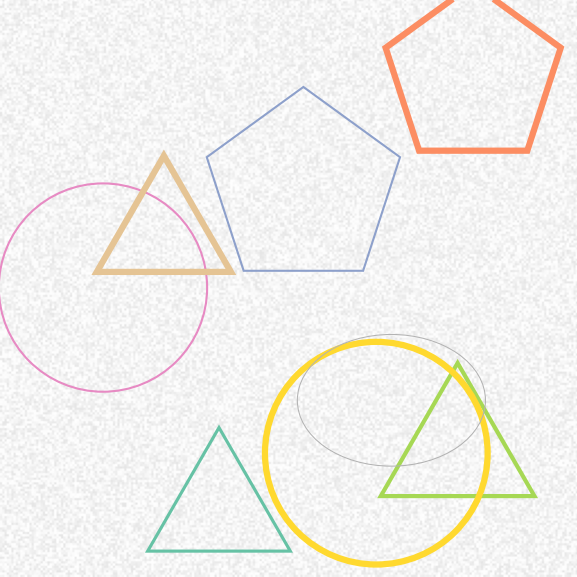[{"shape": "triangle", "thickness": 1.5, "radius": 0.71, "center": [0.379, 0.116]}, {"shape": "pentagon", "thickness": 3, "radius": 0.8, "center": [0.819, 0.867]}, {"shape": "pentagon", "thickness": 1, "radius": 0.88, "center": [0.525, 0.673]}, {"shape": "circle", "thickness": 1, "radius": 0.9, "center": [0.178, 0.501]}, {"shape": "triangle", "thickness": 2, "radius": 0.77, "center": [0.792, 0.217]}, {"shape": "circle", "thickness": 3, "radius": 0.96, "center": [0.652, 0.214]}, {"shape": "triangle", "thickness": 3, "radius": 0.67, "center": [0.284, 0.595]}, {"shape": "oval", "thickness": 0.5, "radius": 0.81, "center": [0.678, 0.306]}]